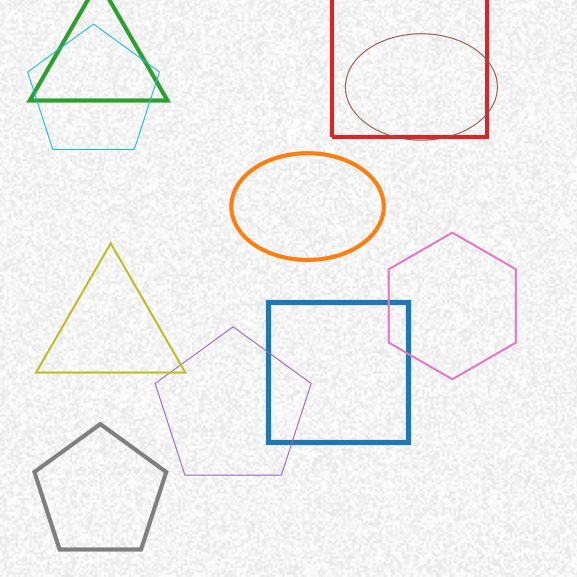[{"shape": "square", "thickness": 2.5, "radius": 0.61, "center": [0.585, 0.355]}, {"shape": "oval", "thickness": 2, "radius": 0.66, "center": [0.533, 0.641]}, {"shape": "triangle", "thickness": 2, "radius": 0.69, "center": [0.171, 0.894]}, {"shape": "square", "thickness": 2, "radius": 0.67, "center": [0.709, 0.896]}, {"shape": "pentagon", "thickness": 0.5, "radius": 0.71, "center": [0.404, 0.291]}, {"shape": "oval", "thickness": 0.5, "radius": 0.66, "center": [0.73, 0.849]}, {"shape": "hexagon", "thickness": 1, "radius": 0.64, "center": [0.783, 0.469]}, {"shape": "pentagon", "thickness": 2, "radius": 0.6, "center": [0.174, 0.145]}, {"shape": "triangle", "thickness": 1, "radius": 0.75, "center": [0.192, 0.429]}, {"shape": "pentagon", "thickness": 0.5, "radius": 0.6, "center": [0.162, 0.837]}]